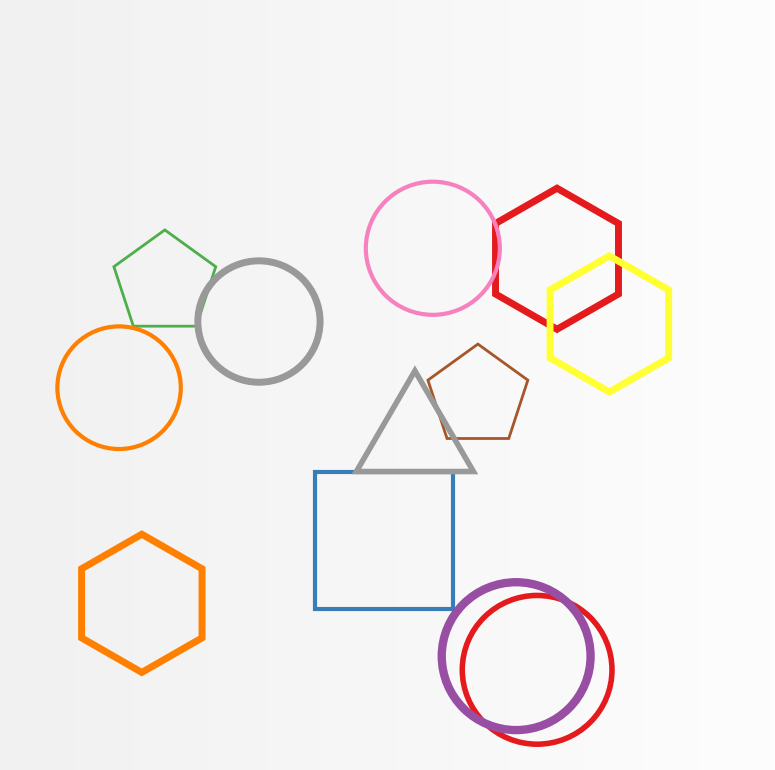[{"shape": "circle", "thickness": 2, "radius": 0.48, "center": [0.693, 0.13]}, {"shape": "hexagon", "thickness": 2.5, "radius": 0.46, "center": [0.719, 0.664]}, {"shape": "square", "thickness": 1.5, "radius": 0.44, "center": [0.495, 0.298]}, {"shape": "pentagon", "thickness": 1, "radius": 0.35, "center": [0.213, 0.632]}, {"shape": "circle", "thickness": 3, "radius": 0.48, "center": [0.666, 0.148]}, {"shape": "hexagon", "thickness": 2.5, "radius": 0.45, "center": [0.183, 0.216]}, {"shape": "circle", "thickness": 1.5, "radius": 0.4, "center": [0.154, 0.496]}, {"shape": "hexagon", "thickness": 2.5, "radius": 0.44, "center": [0.786, 0.579]}, {"shape": "pentagon", "thickness": 1, "radius": 0.34, "center": [0.617, 0.485]}, {"shape": "circle", "thickness": 1.5, "radius": 0.43, "center": [0.558, 0.678]}, {"shape": "triangle", "thickness": 2, "radius": 0.44, "center": [0.535, 0.431]}, {"shape": "circle", "thickness": 2.5, "radius": 0.39, "center": [0.334, 0.582]}]